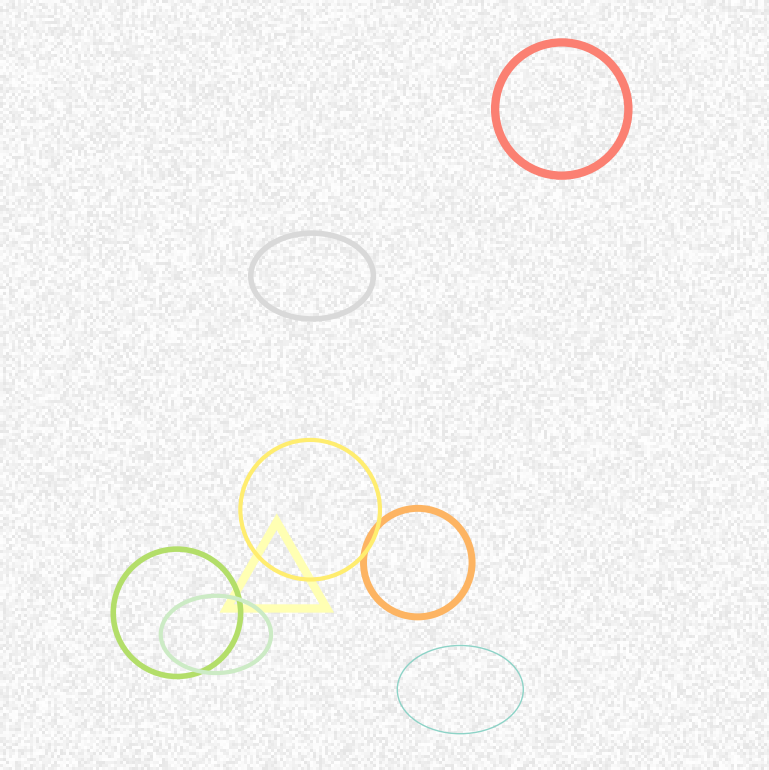[{"shape": "oval", "thickness": 0.5, "radius": 0.41, "center": [0.598, 0.104]}, {"shape": "triangle", "thickness": 3, "radius": 0.38, "center": [0.359, 0.247]}, {"shape": "circle", "thickness": 3, "radius": 0.43, "center": [0.73, 0.858]}, {"shape": "circle", "thickness": 2.5, "radius": 0.35, "center": [0.543, 0.269]}, {"shape": "circle", "thickness": 2, "radius": 0.41, "center": [0.23, 0.204]}, {"shape": "oval", "thickness": 2, "radius": 0.4, "center": [0.405, 0.642]}, {"shape": "oval", "thickness": 1.5, "radius": 0.36, "center": [0.28, 0.176]}, {"shape": "circle", "thickness": 1.5, "radius": 0.45, "center": [0.403, 0.338]}]